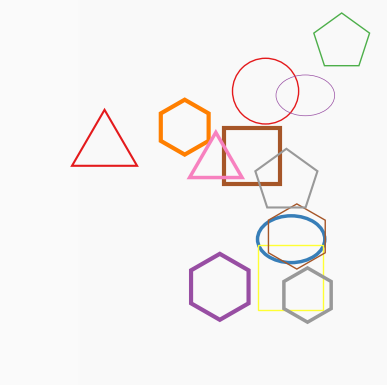[{"shape": "circle", "thickness": 1, "radius": 0.43, "center": [0.685, 0.763]}, {"shape": "triangle", "thickness": 1.5, "radius": 0.48, "center": [0.27, 0.618]}, {"shape": "oval", "thickness": 2.5, "radius": 0.43, "center": [0.751, 0.379]}, {"shape": "pentagon", "thickness": 1, "radius": 0.38, "center": [0.882, 0.891]}, {"shape": "oval", "thickness": 0.5, "radius": 0.38, "center": [0.788, 0.752]}, {"shape": "hexagon", "thickness": 3, "radius": 0.43, "center": [0.567, 0.255]}, {"shape": "hexagon", "thickness": 3, "radius": 0.36, "center": [0.477, 0.67]}, {"shape": "square", "thickness": 1, "radius": 0.42, "center": [0.749, 0.279]}, {"shape": "hexagon", "thickness": 1, "radius": 0.42, "center": [0.766, 0.386]}, {"shape": "square", "thickness": 3, "radius": 0.36, "center": [0.65, 0.595]}, {"shape": "triangle", "thickness": 2.5, "radius": 0.39, "center": [0.557, 0.578]}, {"shape": "hexagon", "thickness": 2.5, "radius": 0.35, "center": [0.794, 0.234]}, {"shape": "pentagon", "thickness": 1.5, "radius": 0.42, "center": [0.739, 0.529]}]